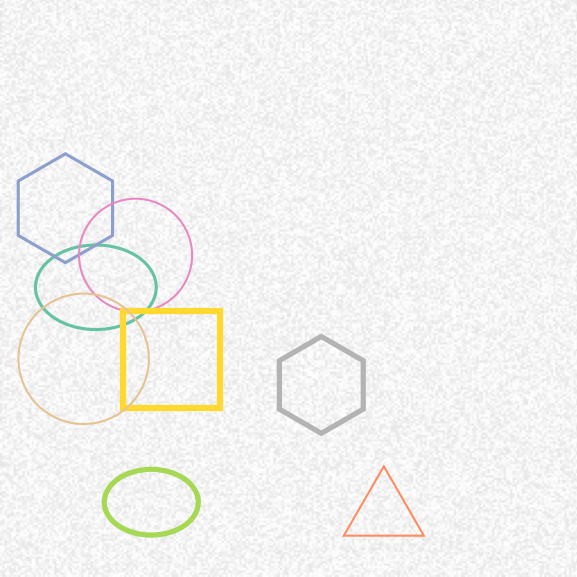[{"shape": "oval", "thickness": 1.5, "radius": 0.52, "center": [0.166, 0.502]}, {"shape": "triangle", "thickness": 1, "radius": 0.4, "center": [0.665, 0.112]}, {"shape": "hexagon", "thickness": 1.5, "radius": 0.47, "center": [0.113, 0.639]}, {"shape": "circle", "thickness": 1, "radius": 0.49, "center": [0.235, 0.557]}, {"shape": "oval", "thickness": 2.5, "radius": 0.41, "center": [0.262, 0.13]}, {"shape": "square", "thickness": 3, "radius": 0.42, "center": [0.297, 0.376]}, {"shape": "circle", "thickness": 1, "radius": 0.56, "center": [0.145, 0.378]}, {"shape": "hexagon", "thickness": 2.5, "radius": 0.42, "center": [0.556, 0.333]}]